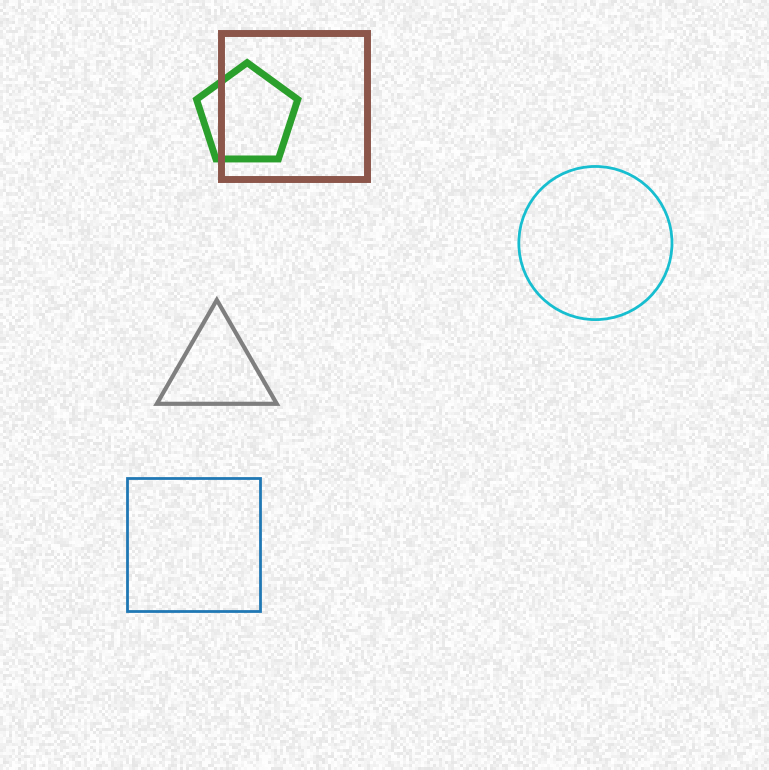[{"shape": "square", "thickness": 1, "radius": 0.43, "center": [0.252, 0.293]}, {"shape": "pentagon", "thickness": 2.5, "radius": 0.35, "center": [0.321, 0.849]}, {"shape": "square", "thickness": 2.5, "radius": 0.47, "center": [0.381, 0.863]}, {"shape": "triangle", "thickness": 1.5, "radius": 0.45, "center": [0.282, 0.521]}, {"shape": "circle", "thickness": 1, "radius": 0.5, "center": [0.773, 0.684]}]